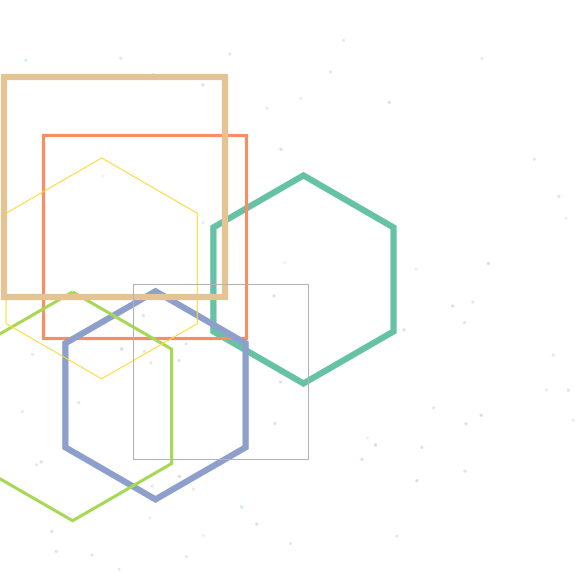[{"shape": "hexagon", "thickness": 3, "radius": 0.9, "center": [0.525, 0.515]}, {"shape": "square", "thickness": 1.5, "radius": 0.88, "center": [0.25, 0.589]}, {"shape": "hexagon", "thickness": 3, "radius": 0.9, "center": [0.269, 0.315]}, {"shape": "hexagon", "thickness": 1.5, "radius": 0.99, "center": [0.126, 0.296]}, {"shape": "hexagon", "thickness": 0.5, "radius": 0.96, "center": [0.176, 0.534]}, {"shape": "square", "thickness": 3, "radius": 0.95, "center": [0.198, 0.675]}, {"shape": "square", "thickness": 0.5, "radius": 0.76, "center": [0.381, 0.356]}]